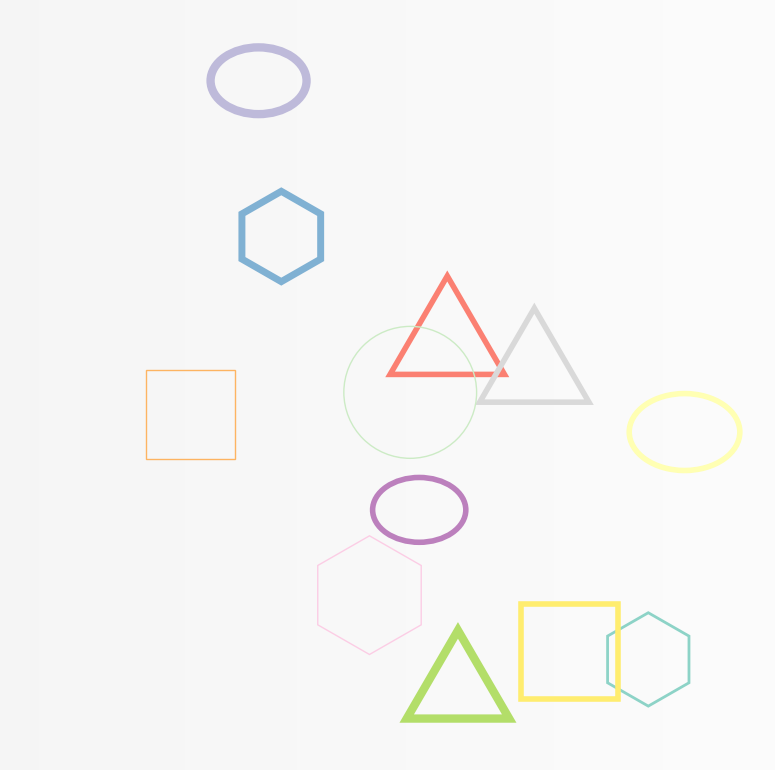[{"shape": "hexagon", "thickness": 1, "radius": 0.3, "center": [0.836, 0.144]}, {"shape": "oval", "thickness": 2, "radius": 0.36, "center": [0.883, 0.439]}, {"shape": "oval", "thickness": 3, "radius": 0.31, "center": [0.334, 0.895]}, {"shape": "triangle", "thickness": 2, "radius": 0.43, "center": [0.577, 0.556]}, {"shape": "hexagon", "thickness": 2.5, "radius": 0.29, "center": [0.363, 0.693]}, {"shape": "square", "thickness": 0.5, "radius": 0.29, "center": [0.246, 0.462]}, {"shape": "triangle", "thickness": 3, "radius": 0.38, "center": [0.591, 0.105]}, {"shape": "hexagon", "thickness": 0.5, "radius": 0.39, "center": [0.477, 0.227]}, {"shape": "triangle", "thickness": 2, "radius": 0.41, "center": [0.689, 0.518]}, {"shape": "oval", "thickness": 2, "radius": 0.3, "center": [0.541, 0.338]}, {"shape": "circle", "thickness": 0.5, "radius": 0.43, "center": [0.529, 0.49]}, {"shape": "square", "thickness": 2, "radius": 0.31, "center": [0.735, 0.154]}]